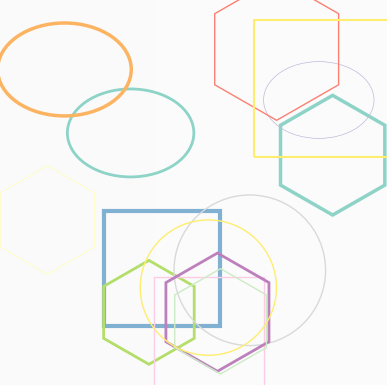[{"shape": "hexagon", "thickness": 2.5, "radius": 0.78, "center": [0.859, 0.597]}, {"shape": "oval", "thickness": 2, "radius": 0.82, "center": [0.337, 0.655]}, {"shape": "hexagon", "thickness": 0.5, "radius": 0.7, "center": [0.122, 0.429]}, {"shape": "oval", "thickness": 0.5, "radius": 0.71, "center": [0.823, 0.74]}, {"shape": "hexagon", "thickness": 1, "radius": 0.92, "center": [0.714, 0.872]}, {"shape": "square", "thickness": 3, "radius": 0.75, "center": [0.418, 0.302]}, {"shape": "oval", "thickness": 2.5, "radius": 0.86, "center": [0.166, 0.82]}, {"shape": "hexagon", "thickness": 2, "radius": 0.67, "center": [0.384, 0.189]}, {"shape": "square", "thickness": 1, "radius": 0.71, "center": [0.539, 0.138]}, {"shape": "circle", "thickness": 1, "radius": 0.98, "center": [0.645, 0.298]}, {"shape": "hexagon", "thickness": 2, "radius": 0.77, "center": [0.561, 0.189]}, {"shape": "hexagon", "thickness": 1, "radius": 0.68, "center": [0.569, 0.166]}, {"shape": "circle", "thickness": 1, "radius": 0.88, "center": [0.538, 0.253]}, {"shape": "square", "thickness": 1.5, "radius": 0.89, "center": [0.833, 0.77]}]